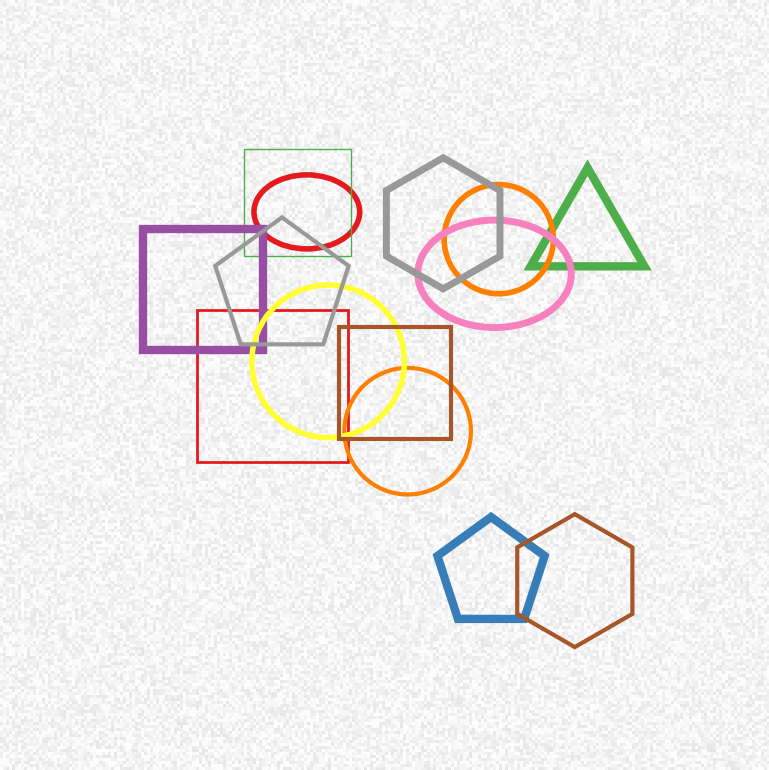[{"shape": "square", "thickness": 1, "radius": 0.49, "center": [0.354, 0.499]}, {"shape": "oval", "thickness": 2, "radius": 0.34, "center": [0.398, 0.725]}, {"shape": "pentagon", "thickness": 3, "radius": 0.37, "center": [0.638, 0.255]}, {"shape": "square", "thickness": 0.5, "radius": 0.35, "center": [0.386, 0.737]}, {"shape": "triangle", "thickness": 3, "radius": 0.43, "center": [0.763, 0.697]}, {"shape": "square", "thickness": 3, "radius": 0.39, "center": [0.264, 0.624]}, {"shape": "circle", "thickness": 1.5, "radius": 0.41, "center": [0.529, 0.44]}, {"shape": "circle", "thickness": 2, "radius": 0.35, "center": [0.648, 0.689]}, {"shape": "circle", "thickness": 2, "radius": 0.5, "center": [0.426, 0.531]}, {"shape": "square", "thickness": 1.5, "radius": 0.36, "center": [0.513, 0.503]}, {"shape": "hexagon", "thickness": 1.5, "radius": 0.43, "center": [0.747, 0.246]}, {"shape": "oval", "thickness": 2.5, "radius": 0.5, "center": [0.642, 0.644]}, {"shape": "pentagon", "thickness": 1.5, "radius": 0.46, "center": [0.366, 0.627]}, {"shape": "hexagon", "thickness": 2.5, "radius": 0.43, "center": [0.576, 0.71]}]